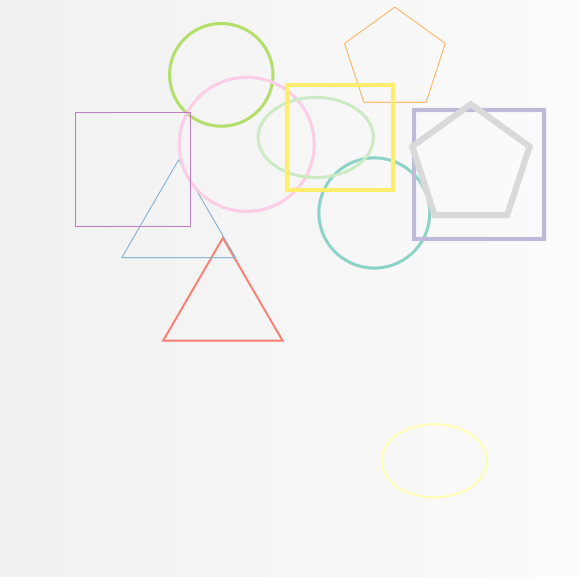[{"shape": "circle", "thickness": 1.5, "radius": 0.48, "center": [0.644, 0.63]}, {"shape": "oval", "thickness": 1, "radius": 0.45, "center": [0.747, 0.201]}, {"shape": "square", "thickness": 2, "radius": 0.56, "center": [0.824, 0.697]}, {"shape": "triangle", "thickness": 1, "radius": 0.59, "center": [0.383, 0.469]}, {"shape": "triangle", "thickness": 0.5, "radius": 0.57, "center": [0.307, 0.609]}, {"shape": "pentagon", "thickness": 0.5, "radius": 0.46, "center": [0.679, 0.896]}, {"shape": "circle", "thickness": 1.5, "radius": 0.44, "center": [0.381, 0.87]}, {"shape": "circle", "thickness": 1.5, "radius": 0.58, "center": [0.425, 0.749]}, {"shape": "pentagon", "thickness": 3, "radius": 0.53, "center": [0.81, 0.713]}, {"shape": "square", "thickness": 0.5, "radius": 0.5, "center": [0.229, 0.707]}, {"shape": "oval", "thickness": 1.5, "radius": 0.5, "center": [0.543, 0.761]}, {"shape": "square", "thickness": 2, "radius": 0.46, "center": [0.586, 0.761]}]